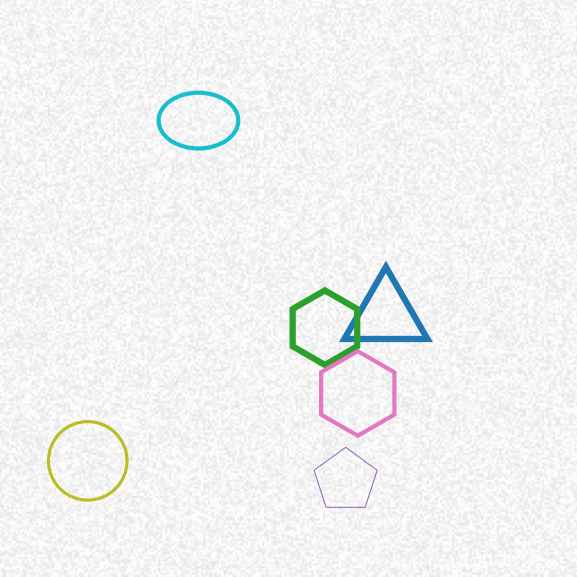[{"shape": "triangle", "thickness": 3, "radius": 0.42, "center": [0.668, 0.454]}, {"shape": "hexagon", "thickness": 3, "radius": 0.32, "center": [0.563, 0.432]}, {"shape": "pentagon", "thickness": 0.5, "radius": 0.29, "center": [0.598, 0.167]}, {"shape": "hexagon", "thickness": 2, "radius": 0.37, "center": [0.619, 0.318]}, {"shape": "circle", "thickness": 1.5, "radius": 0.34, "center": [0.152, 0.201]}, {"shape": "oval", "thickness": 2, "radius": 0.34, "center": [0.344, 0.79]}]